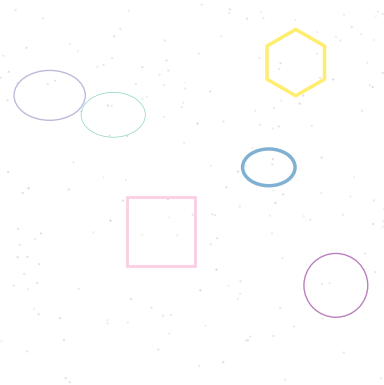[{"shape": "oval", "thickness": 0.5, "radius": 0.42, "center": [0.294, 0.702]}, {"shape": "oval", "thickness": 1, "radius": 0.46, "center": [0.129, 0.752]}, {"shape": "oval", "thickness": 2.5, "radius": 0.34, "center": [0.698, 0.565]}, {"shape": "square", "thickness": 2, "radius": 0.44, "center": [0.418, 0.399]}, {"shape": "circle", "thickness": 1, "radius": 0.41, "center": [0.872, 0.259]}, {"shape": "hexagon", "thickness": 2.5, "radius": 0.43, "center": [0.768, 0.837]}]